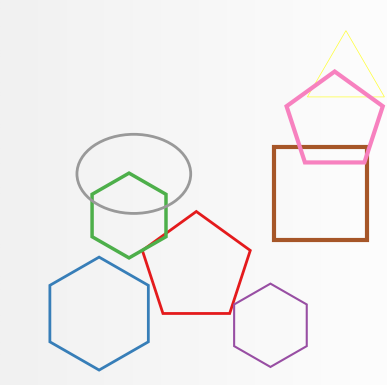[{"shape": "pentagon", "thickness": 2, "radius": 0.73, "center": [0.507, 0.304]}, {"shape": "hexagon", "thickness": 2, "radius": 0.73, "center": [0.256, 0.185]}, {"shape": "hexagon", "thickness": 2.5, "radius": 0.55, "center": [0.333, 0.44]}, {"shape": "hexagon", "thickness": 1.5, "radius": 0.54, "center": [0.698, 0.155]}, {"shape": "triangle", "thickness": 0.5, "radius": 0.57, "center": [0.893, 0.806]}, {"shape": "square", "thickness": 3, "radius": 0.6, "center": [0.827, 0.496]}, {"shape": "pentagon", "thickness": 3, "radius": 0.65, "center": [0.864, 0.684]}, {"shape": "oval", "thickness": 2, "radius": 0.73, "center": [0.345, 0.548]}]